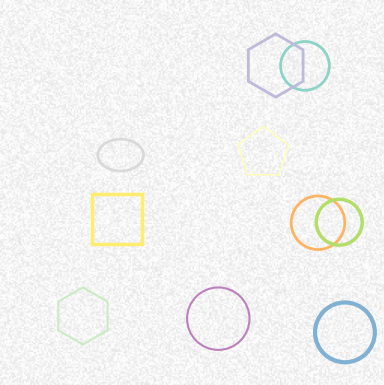[{"shape": "circle", "thickness": 2, "radius": 0.32, "center": [0.792, 0.829]}, {"shape": "pentagon", "thickness": 1, "radius": 0.35, "center": [0.684, 0.602]}, {"shape": "hexagon", "thickness": 2, "radius": 0.41, "center": [0.716, 0.83]}, {"shape": "circle", "thickness": 3, "radius": 0.39, "center": [0.896, 0.137]}, {"shape": "circle", "thickness": 2, "radius": 0.35, "center": [0.826, 0.421]}, {"shape": "circle", "thickness": 2.5, "radius": 0.3, "center": [0.881, 0.423]}, {"shape": "oval", "thickness": 2, "radius": 0.3, "center": [0.313, 0.597]}, {"shape": "circle", "thickness": 1.5, "radius": 0.41, "center": [0.567, 0.172]}, {"shape": "hexagon", "thickness": 1.5, "radius": 0.37, "center": [0.215, 0.179]}, {"shape": "square", "thickness": 2.5, "radius": 0.32, "center": [0.305, 0.431]}]